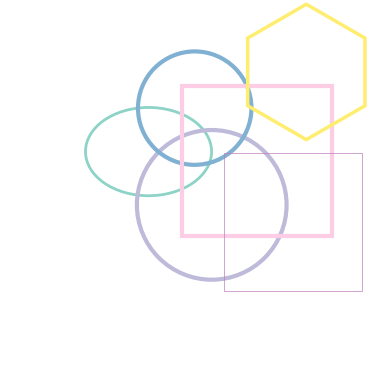[{"shape": "oval", "thickness": 2, "radius": 0.82, "center": [0.386, 0.606]}, {"shape": "circle", "thickness": 3, "radius": 0.97, "center": [0.55, 0.468]}, {"shape": "circle", "thickness": 3, "radius": 0.74, "center": [0.506, 0.719]}, {"shape": "square", "thickness": 3, "radius": 0.97, "center": [0.668, 0.582]}, {"shape": "square", "thickness": 0.5, "radius": 0.9, "center": [0.762, 0.423]}, {"shape": "hexagon", "thickness": 2.5, "radius": 0.88, "center": [0.796, 0.813]}]